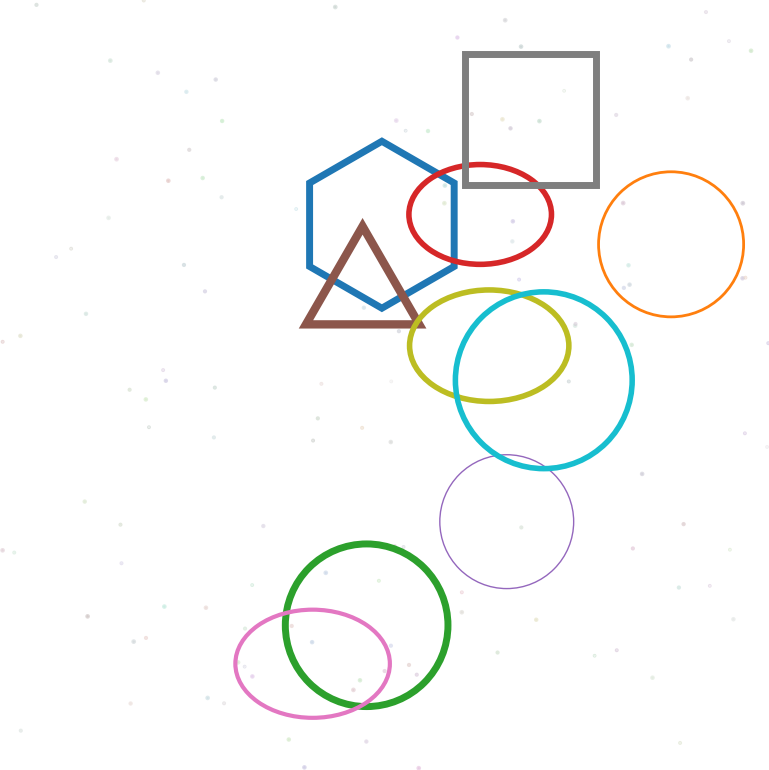[{"shape": "hexagon", "thickness": 2.5, "radius": 0.54, "center": [0.496, 0.708]}, {"shape": "circle", "thickness": 1, "radius": 0.47, "center": [0.872, 0.683]}, {"shape": "circle", "thickness": 2.5, "radius": 0.53, "center": [0.476, 0.188]}, {"shape": "oval", "thickness": 2, "radius": 0.46, "center": [0.624, 0.722]}, {"shape": "circle", "thickness": 0.5, "radius": 0.43, "center": [0.658, 0.323]}, {"shape": "triangle", "thickness": 3, "radius": 0.42, "center": [0.471, 0.621]}, {"shape": "oval", "thickness": 1.5, "radius": 0.5, "center": [0.406, 0.138]}, {"shape": "square", "thickness": 2.5, "radius": 0.42, "center": [0.689, 0.845]}, {"shape": "oval", "thickness": 2, "radius": 0.52, "center": [0.635, 0.551]}, {"shape": "circle", "thickness": 2, "radius": 0.57, "center": [0.706, 0.506]}]